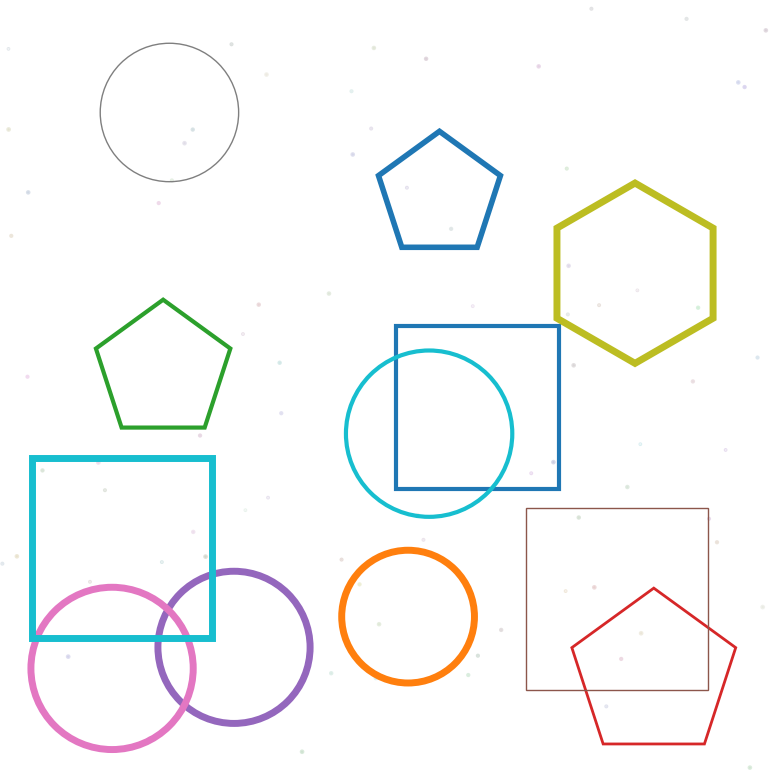[{"shape": "pentagon", "thickness": 2, "radius": 0.42, "center": [0.571, 0.746]}, {"shape": "square", "thickness": 1.5, "radius": 0.53, "center": [0.62, 0.471]}, {"shape": "circle", "thickness": 2.5, "radius": 0.43, "center": [0.53, 0.199]}, {"shape": "pentagon", "thickness": 1.5, "radius": 0.46, "center": [0.212, 0.519]}, {"shape": "pentagon", "thickness": 1, "radius": 0.56, "center": [0.849, 0.124]}, {"shape": "circle", "thickness": 2.5, "radius": 0.49, "center": [0.304, 0.159]}, {"shape": "square", "thickness": 0.5, "radius": 0.59, "center": [0.802, 0.222]}, {"shape": "circle", "thickness": 2.5, "radius": 0.53, "center": [0.146, 0.132]}, {"shape": "circle", "thickness": 0.5, "radius": 0.45, "center": [0.22, 0.854]}, {"shape": "hexagon", "thickness": 2.5, "radius": 0.59, "center": [0.825, 0.645]}, {"shape": "circle", "thickness": 1.5, "radius": 0.54, "center": [0.557, 0.437]}, {"shape": "square", "thickness": 2.5, "radius": 0.58, "center": [0.159, 0.289]}]